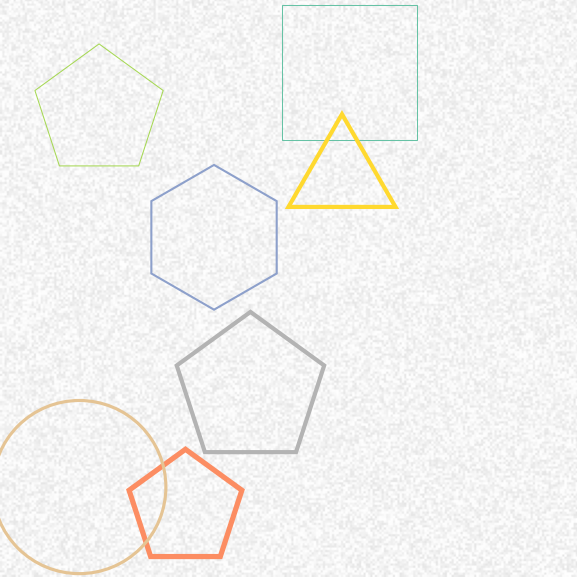[{"shape": "square", "thickness": 0.5, "radius": 0.59, "center": [0.605, 0.874]}, {"shape": "pentagon", "thickness": 2.5, "radius": 0.51, "center": [0.321, 0.118]}, {"shape": "hexagon", "thickness": 1, "radius": 0.63, "center": [0.371, 0.588]}, {"shape": "pentagon", "thickness": 0.5, "radius": 0.58, "center": [0.172, 0.806]}, {"shape": "triangle", "thickness": 2, "radius": 0.54, "center": [0.592, 0.694]}, {"shape": "circle", "thickness": 1.5, "radius": 0.75, "center": [0.137, 0.156]}, {"shape": "pentagon", "thickness": 2, "radius": 0.67, "center": [0.434, 0.325]}]